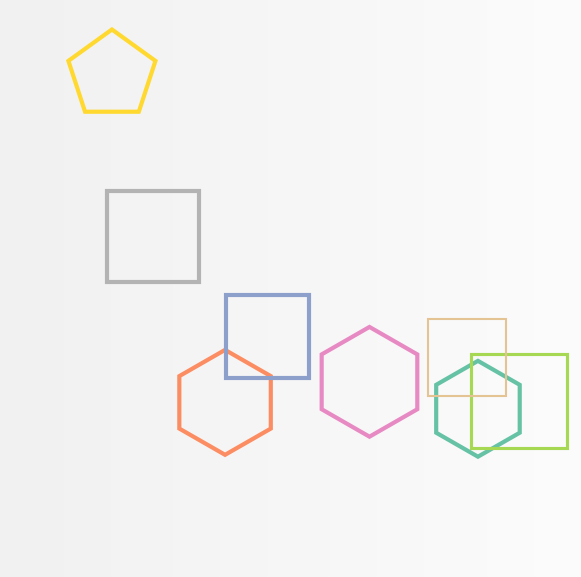[{"shape": "hexagon", "thickness": 2, "radius": 0.41, "center": [0.822, 0.291]}, {"shape": "hexagon", "thickness": 2, "radius": 0.45, "center": [0.387, 0.302]}, {"shape": "square", "thickness": 2, "radius": 0.36, "center": [0.46, 0.416]}, {"shape": "hexagon", "thickness": 2, "radius": 0.47, "center": [0.636, 0.338]}, {"shape": "square", "thickness": 1.5, "radius": 0.41, "center": [0.893, 0.305]}, {"shape": "pentagon", "thickness": 2, "radius": 0.39, "center": [0.193, 0.869]}, {"shape": "square", "thickness": 1, "radius": 0.33, "center": [0.804, 0.38]}, {"shape": "square", "thickness": 2, "radius": 0.4, "center": [0.264, 0.59]}]